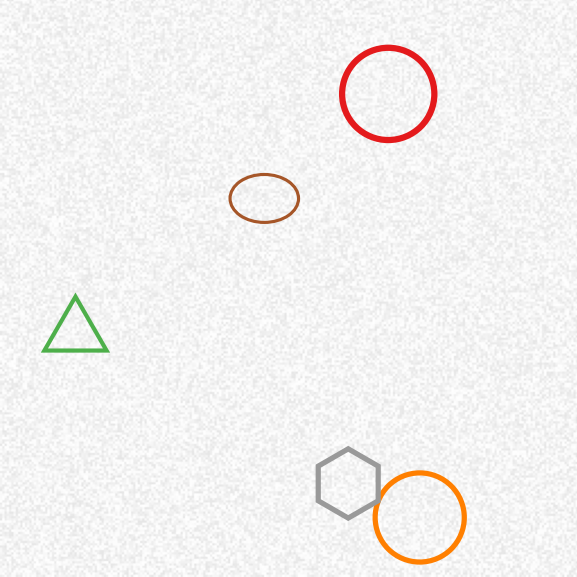[{"shape": "circle", "thickness": 3, "radius": 0.4, "center": [0.672, 0.837]}, {"shape": "triangle", "thickness": 2, "radius": 0.31, "center": [0.131, 0.423]}, {"shape": "circle", "thickness": 2.5, "radius": 0.39, "center": [0.727, 0.103]}, {"shape": "oval", "thickness": 1.5, "radius": 0.3, "center": [0.458, 0.656]}, {"shape": "hexagon", "thickness": 2.5, "radius": 0.3, "center": [0.603, 0.162]}]